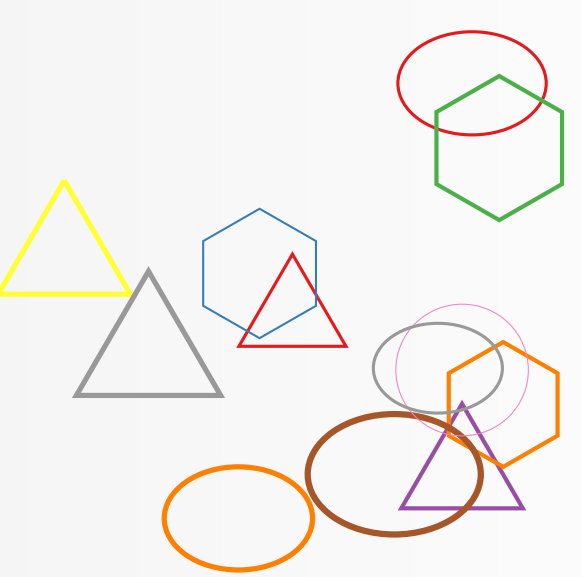[{"shape": "triangle", "thickness": 1.5, "radius": 0.53, "center": [0.503, 0.453]}, {"shape": "oval", "thickness": 1.5, "radius": 0.64, "center": [0.812, 0.855]}, {"shape": "hexagon", "thickness": 1, "radius": 0.56, "center": [0.447, 0.526]}, {"shape": "hexagon", "thickness": 2, "radius": 0.62, "center": [0.859, 0.743]}, {"shape": "triangle", "thickness": 2, "radius": 0.6, "center": [0.795, 0.179]}, {"shape": "oval", "thickness": 2.5, "radius": 0.64, "center": [0.41, 0.101]}, {"shape": "hexagon", "thickness": 2, "radius": 0.54, "center": [0.866, 0.299]}, {"shape": "triangle", "thickness": 2.5, "radius": 0.66, "center": [0.111, 0.555]}, {"shape": "oval", "thickness": 3, "radius": 0.74, "center": [0.678, 0.178]}, {"shape": "circle", "thickness": 0.5, "radius": 0.57, "center": [0.795, 0.358]}, {"shape": "triangle", "thickness": 2.5, "radius": 0.72, "center": [0.256, 0.386]}, {"shape": "oval", "thickness": 1.5, "radius": 0.56, "center": [0.753, 0.362]}]